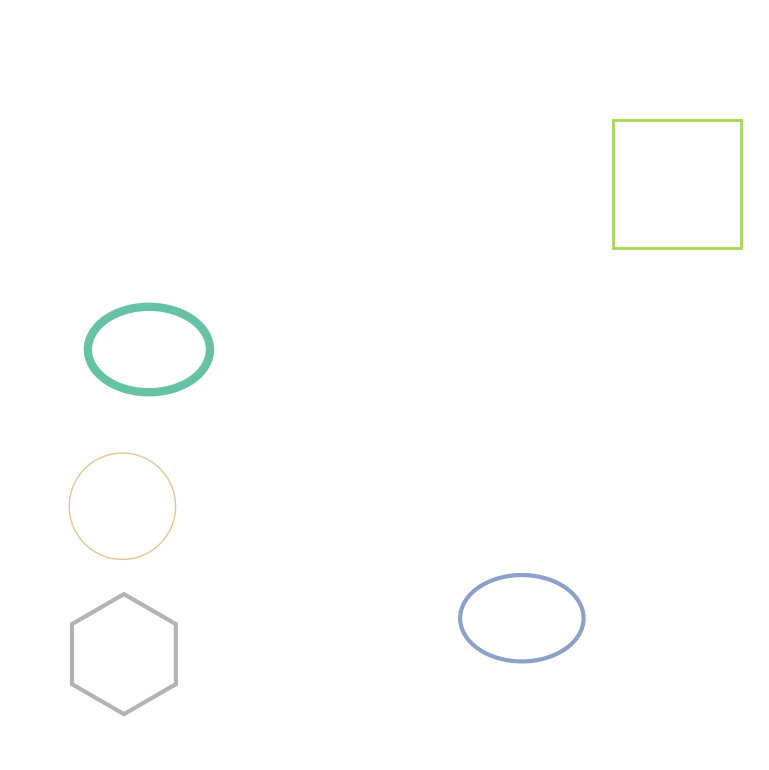[{"shape": "oval", "thickness": 3, "radius": 0.4, "center": [0.193, 0.546]}, {"shape": "oval", "thickness": 1.5, "radius": 0.4, "center": [0.678, 0.197]}, {"shape": "square", "thickness": 1, "radius": 0.42, "center": [0.88, 0.761]}, {"shape": "circle", "thickness": 0.5, "radius": 0.35, "center": [0.159, 0.343]}, {"shape": "hexagon", "thickness": 1.5, "radius": 0.39, "center": [0.161, 0.15]}]